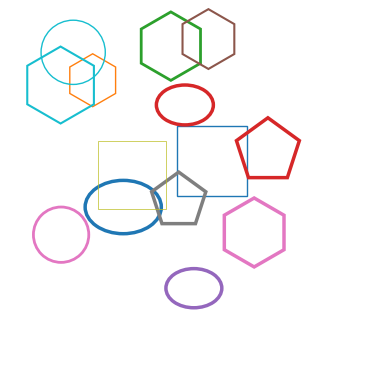[{"shape": "square", "thickness": 1, "radius": 0.45, "center": [0.552, 0.582]}, {"shape": "oval", "thickness": 2.5, "radius": 0.49, "center": [0.32, 0.462]}, {"shape": "hexagon", "thickness": 1, "radius": 0.34, "center": [0.241, 0.792]}, {"shape": "hexagon", "thickness": 2, "radius": 0.44, "center": [0.444, 0.88]}, {"shape": "oval", "thickness": 2.5, "radius": 0.37, "center": [0.48, 0.727]}, {"shape": "pentagon", "thickness": 2.5, "radius": 0.43, "center": [0.696, 0.608]}, {"shape": "oval", "thickness": 2.5, "radius": 0.36, "center": [0.504, 0.251]}, {"shape": "hexagon", "thickness": 1.5, "radius": 0.39, "center": [0.541, 0.899]}, {"shape": "circle", "thickness": 2, "radius": 0.36, "center": [0.159, 0.39]}, {"shape": "hexagon", "thickness": 2.5, "radius": 0.45, "center": [0.66, 0.396]}, {"shape": "pentagon", "thickness": 2.5, "radius": 0.37, "center": [0.464, 0.479]}, {"shape": "square", "thickness": 0.5, "radius": 0.44, "center": [0.342, 0.544]}, {"shape": "hexagon", "thickness": 1.5, "radius": 0.5, "center": [0.157, 0.779]}, {"shape": "circle", "thickness": 1, "radius": 0.42, "center": [0.19, 0.864]}]